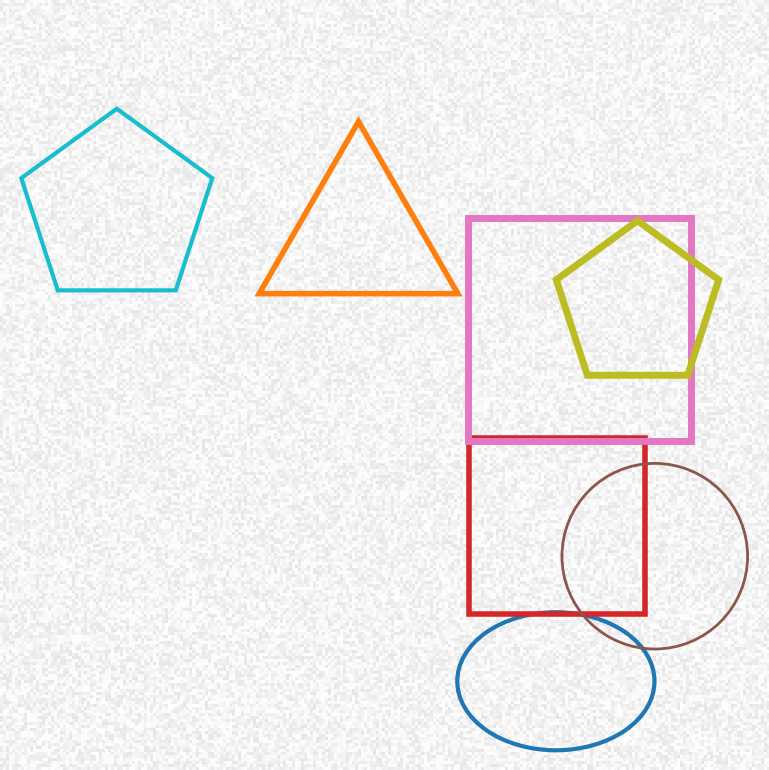[{"shape": "oval", "thickness": 1.5, "radius": 0.64, "center": [0.722, 0.115]}, {"shape": "triangle", "thickness": 2, "radius": 0.74, "center": [0.466, 0.693]}, {"shape": "square", "thickness": 2, "radius": 0.57, "center": [0.723, 0.317]}, {"shape": "circle", "thickness": 1, "radius": 0.6, "center": [0.85, 0.278]}, {"shape": "square", "thickness": 2.5, "radius": 0.72, "center": [0.753, 0.572]}, {"shape": "pentagon", "thickness": 2.5, "radius": 0.55, "center": [0.828, 0.602]}, {"shape": "pentagon", "thickness": 1.5, "radius": 0.65, "center": [0.152, 0.728]}]